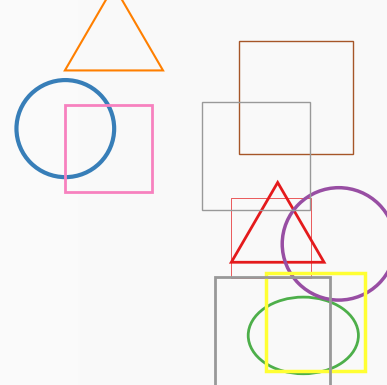[{"shape": "square", "thickness": 0.5, "radius": 0.52, "center": [0.699, 0.382]}, {"shape": "triangle", "thickness": 2, "radius": 0.69, "center": [0.717, 0.388]}, {"shape": "circle", "thickness": 3, "radius": 0.63, "center": [0.169, 0.666]}, {"shape": "oval", "thickness": 2, "radius": 0.71, "center": [0.783, 0.129]}, {"shape": "circle", "thickness": 2.5, "radius": 0.73, "center": [0.874, 0.367]}, {"shape": "triangle", "thickness": 1.5, "radius": 0.73, "center": [0.294, 0.89]}, {"shape": "square", "thickness": 2.5, "radius": 0.64, "center": [0.815, 0.164]}, {"shape": "square", "thickness": 1, "radius": 0.74, "center": [0.763, 0.747]}, {"shape": "square", "thickness": 2, "radius": 0.56, "center": [0.281, 0.615]}, {"shape": "square", "thickness": 1, "radius": 0.7, "center": [0.661, 0.594]}, {"shape": "square", "thickness": 2, "radius": 0.74, "center": [0.704, 0.131]}]